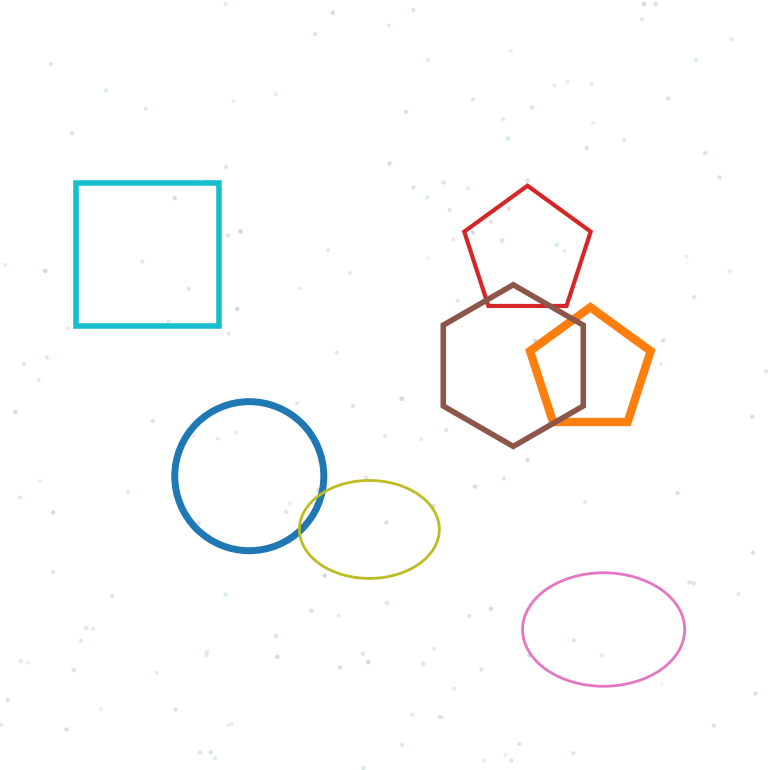[{"shape": "circle", "thickness": 2.5, "radius": 0.48, "center": [0.324, 0.382]}, {"shape": "pentagon", "thickness": 3, "radius": 0.41, "center": [0.767, 0.519]}, {"shape": "pentagon", "thickness": 1.5, "radius": 0.43, "center": [0.685, 0.672]}, {"shape": "hexagon", "thickness": 2, "radius": 0.52, "center": [0.667, 0.525]}, {"shape": "oval", "thickness": 1, "radius": 0.53, "center": [0.784, 0.182]}, {"shape": "oval", "thickness": 1, "radius": 0.45, "center": [0.48, 0.312]}, {"shape": "square", "thickness": 2, "radius": 0.46, "center": [0.192, 0.67]}]